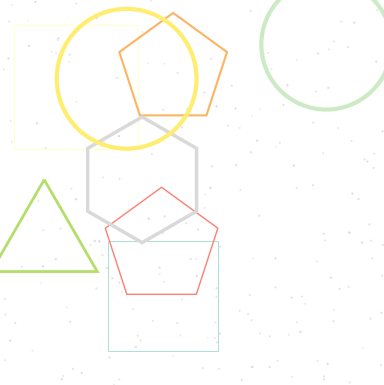[{"shape": "square", "thickness": 0.5, "radius": 0.71, "center": [0.424, 0.231]}, {"shape": "square", "thickness": 0.5, "radius": 0.81, "center": [0.198, 0.774]}, {"shape": "pentagon", "thickness": 1, "radius": 0.77, "center": [0.42, 0.36]}, {"shape": "pentagon", "thickness": 1.5, "radius": 0.74, "center": [0.45, 0.819]}, {"shape": "triangle", "thickness": 2, "radius": 0.8, "center": [0.115, 0.374]}, {"shape": "hexagon", "thickness": 2.5, "radius": 0.82, "center": [0.369, 0.533]}, {"shape": "circle", "thickness": 3, "radius": 0.85, "center": [0.848, 0.884]}, {"shape": "circle", "thickness": 3, "radius": 0.91, "center": [0.329, 0.795]}]